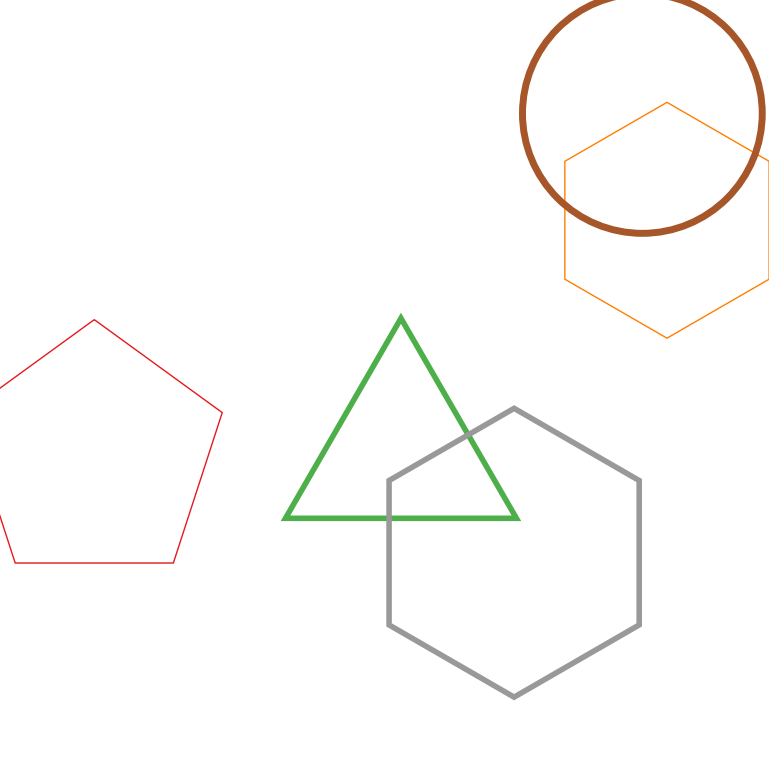[{"shape": "pentagon", "thickness": 0.5, "radius": 0.87, "center": [0.122, 0.41]}, {"shape": "triangle", "thickness": 2, "radius": 0.87, "center": [0.521, 0.413]}, {"shape": "hexagon", "thickness": 0.5, "radius": 0.77, "center": [0.866, 0.714]}, {"shape": "circle", "thickness": 2.5, "radius": 0.78, "center": [0.834, 0.853]}, {"shape": "hexagon", "thickness": 2, "radius": 0.94, "center": [0.668, 0.282]}]